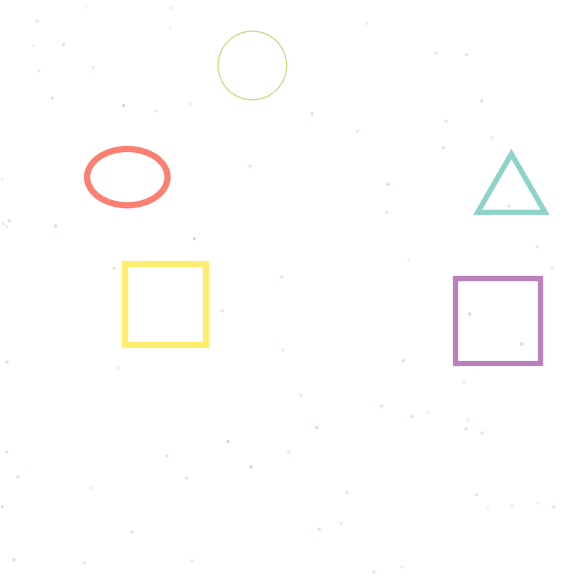[{"shape": "triangle", "thickness": 2.5, "radius": 0.34, "center": [0.885, 0.665]}, {"shape": "oval", "thickness": 3, "radius": 0.35, "center": [0.22, 0.692]}, {"shape": "circle", "thickness": 0.5, "radius": 0.3, "center": [0.437, 0.886]}, {"shape": "square", "thickness": 2.5, "radius": 0.37, "center": [0.862, 0.444]}, {"shape": "square", "thickness": 3, "radius": 0.35, "center": [0.287, 0.472]}]